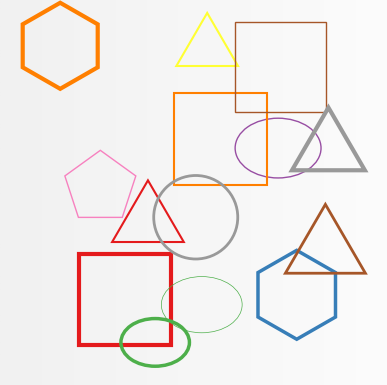[{"shape": "triangle", "thickness": 1.5, "radius": 0.53, "center": [0.382, 0.425]}, {"shape": "square", "thickness": 3, "radius": 0.59, "center": [0.322, 0.222]}, {"shape": "hexagon", "thickness": 2.5, "radius": 0.58, "center": [0.766, 0.234]}, {"shape": "oval", "thickness": 0.5, "radius": 0.52, "center": [0.521, 0.209]}, {"shape": "oval", "thickness": 2.5, "radius": 0.44, "center": [0.4, 0.111]}, {"shape": "oval", "thickness": 1, "radius": 0.55, "center": [0.718, 0.615]}, {"shape": "square", "thickness": 1.5, "radius": 0.6, "center": [0.568, 0.64]}, {"shape": "hexagon", "thickness": 3, "radius": 0.56, "center": [0.155, 0.881]}, {"shape": "triangle", "thickness": 1.5, "radius": 0.46, "center": [0.535, 0.875]}, {"shape": "triangle", "thickness": 2, "radius": 0.6, "center": [0.84, 0.35]}, {"shape": "square", "thickness": 1, "radius": 0.59, "center": [0.723, 0.826]}, {"shape": "pentagon", "thickness": 1, "radius": 0.48, "center": [0.259, 0.513]}, {"shape": "circle", "thickness": 2, "radius": 0.54, "center": [0.505, 0.436]}, {"shape": "triangle", "thickness": 3, "radius": 0.54, "center": [0.848, 0.612]}]